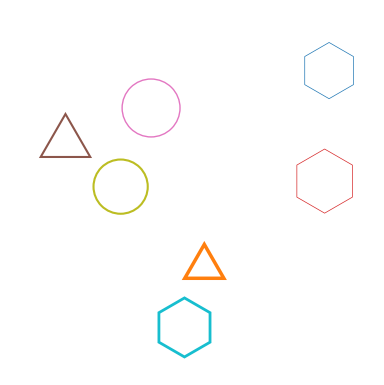[{"shape": "hexagon", "thickness": 0.5, "radius": 0.37, "center": [0.855, 0.817]}, {"shape": "triangle", "thickness": 2.5, "radius": 0.29, "center": [0.531, 0.307]}, {"shape": "hexagon", "thickness": 0.5, "radius": 0.42, "center": [0.843, 0.53]}, {"shape": "triangle", "thickness": 1.5, "radius": 0.37, "center": [0.17, 0.629]}, {"shape": "circle", "thickness": 1, "radius": 0.38, "center": [0.392, 0.72]}, {"shape": "circle", "thickness": 1.5, "radius": 0.35, "center": [0.313, 0.515]}, {"shape": "hexagon", "thickness": 2, "radius": 0.38, "center": [0.479, 0.149]}]